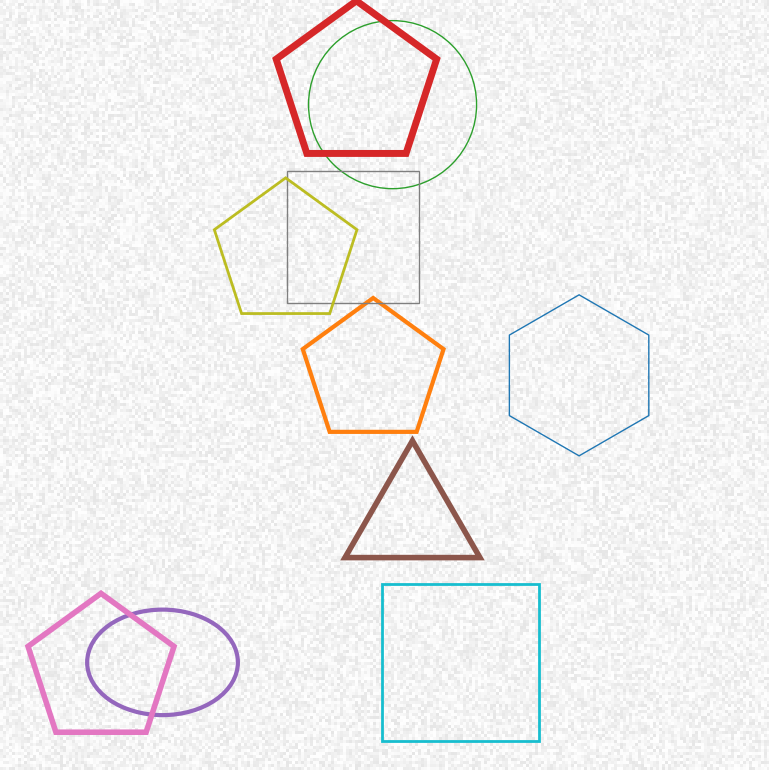[{"shape": "hexagon", "thickness": 0.5, "radius": 0.52, "center": [0.752, 0.513]}, {"shape": "pentagon", "thickness": 1.5, "radius": 0.48, "center": [0.485, 0.517]}, {"shape": "circle", "thickness": 0.5, "radius": 0.55, "center": [0.51, 0.864]}, {"shape": "pentagon", "thickness": 2.5, "radius": 0.55, "center": [0.463, 0.889]}, {"shape": "oval", "thickness": 1.5, "radius": 0.49, "center": [0.211, 0.14]}, {"shape": "triangle", "thickness": 2, "radius": 0.51, "center": [0.536, 0.326]}, {"shape": "pentagon", "thickness": 2, "radius": 0.5, "center": [0.131, 0.13]}, {"shape": "square", "thickness": 0.5, "radius": 0.43, "center": [0.459, 0.692]}, {"shape": "pentagon", "thickness": 1, "radius": 0.49, "center": [0.371, 0.672]}, {"shape": "square", "thickness": 1, "radius": 0.51, "center": [0.598, 0.139]}]